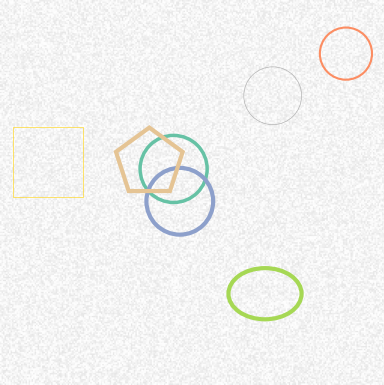[{"shape": "circle", "thickness": 2.5, "radius": 0.44, "center": [0.451, 0.561]}, {"shape": "circle", "thickness": 1.5, "radius": 0.34, "center": [0.899, 0.861]}, {"shape": "circle", "thickness": 3, "radius": 0.43, "center": [0.467, 0.477]}, {"shape": "oval", "thickness": 3, "radius": 0.47, "center": [0.688, 0.237]}, {"shape": "square", "thickness": 0.5, "radius": 0.45, "center": [0.125, 0.58]}, {"shape": "pentagon", "thickness": 3, "radius": 0.46, "center": [0.388, 0.577]}, {"shape": "circle", "thickness": 0.5, "radius": 0.38, "center": [0.708, 0.751]}]